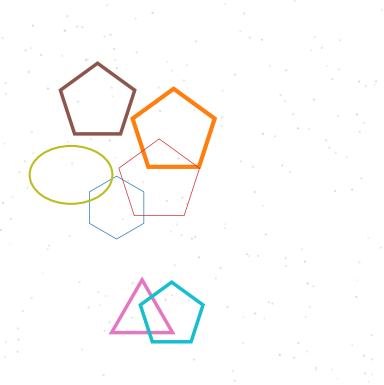[{"shape": "hexagon", "thickness": 0.5, "radius": 0.41, "center": [0.303, 0.461]}, {"shape": "pentagon", "thickness": 3, "radius": 0.56, "center": [0.451, 0.657]}, {"shape": "pentagon", "thickness": 0.5, "radius": 0.55, "center": [0.414, 0.529]}, {"shape": "pentagon", "thickness": 2.5, "radius": 0.51, "center": [0.253, 0.734]}, {"shape": "triangle", "thickness": 2.5, "radius": 0.46, "center": [0.369, 0.182]}, {"shape": "oval", "thickness": 1.5, "radius": 0.54, "center": [0.185, 0.546]}, {"shape": "pentagon", "thickness": 2.5, "radius": 0.43, "center": [0.446, 0.181]}]